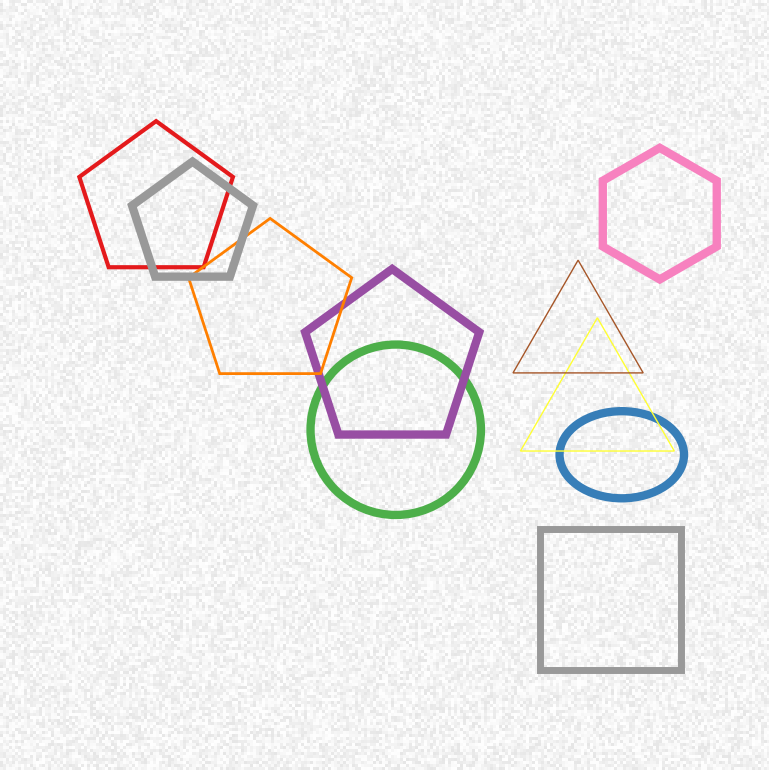[{"shape": "pentagon", "thickness": 1.5, "radius": 0.52, "center": [0.203, 0.738]}, {"shape": "oval", "thickness": 3, "radius": 0.4, "center": [0.808, 0.409]}, {"shape": "circle", "thickness": 3, "radius": 0.55, "center": [0.514, 0.442]}, {"shape": "pentagon", "thickness": 3, "radius": 0.59, "center": [0.509, 0.532]}, {"shape": "pentagon", "thickness": 1, "radius": 0.56, "center": [0.351, 0.605]}, {"shape": "triangle", "thickness": 0.5, "radius": 0.58, "center": [0.776, 0.472]}, {"shape": "triangle", "thickness": 0.5, "radius": 0.49, "center": [0.751, 0.565]}, {"shape": "hexagon", "thickness": 3, "radius": 0.43, "center": [0.857, 0.723]}, {"shape": "pentagon", "thickness": 3, "radius": 0.41, "center": [0.25, 0.708]}, {"shape": "square", "thickness": 2.5, "radius": 0.46, "center": [0.793, 0.222]}]